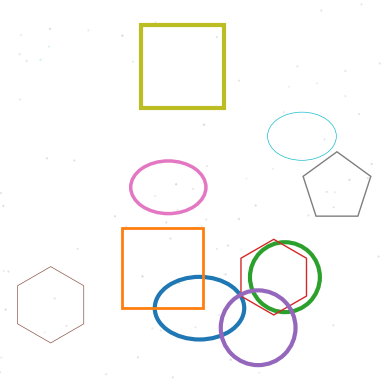[{"shape": "oval", "thickness": 3, "radius": 0.58, "center": [0.518, 0.2]}, {"shape": "square", "thickness": 2, "radius": 0.52, "center": [0.422, 0.304]}, {"shape": "circle", "thickness": 3, "radius": 0.45, "center": [0.74, 0.28]}, {"shape": "hexagon", "thickness": 1, "radius": 0.49, "center": [0.711, 0.28]}, {"shape": "circle", "thickness": 3, "radius": 0.49, "center": [0.671, 0.149]}, {"shape": "hexagon", "thickness": 0.5, "radius": 0.5, "center": [0.132, 0.208]}, {"shape": "oval", "thickness": 2.5, "radius": 0.49, "center": [0.437, 0.514]}, {"shape": "pentagon", "thickness": 1, "radius": 0.46, "center": [0.875, 0.513]}, {"shape": "square", "thickness": 3, "radius": 0.54, "center": [0.474, 0.826]}, {"shape": "oval", "thickness": 0.5, "radius": 0.45, "center": [0.784, 0.646]}]